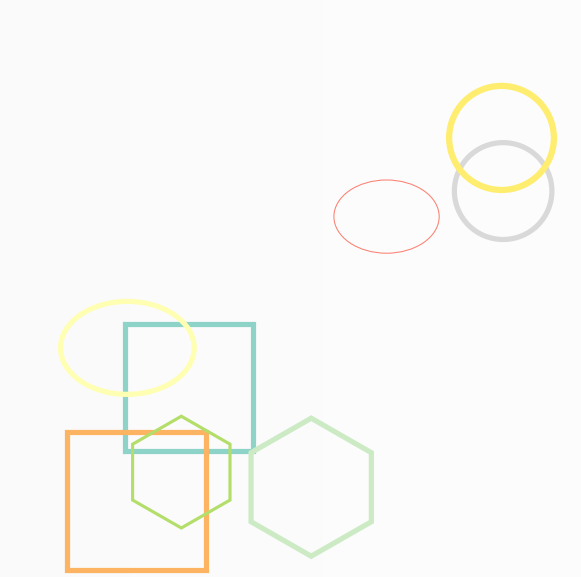[{"shape": "square", "thickness": 2.5, "radius": 0.55, "center": [0.325, 0.328]}, {"shape": "oval", "thickness": 2.5, "radius": 0.57, "center": [0.219, 0.397]}, {"shape": "oval", "thickness": 0.5, "radius": 0.45, "center": [0.665, 0.624]}, {"shape": "square", "thickness": 2.5, "radius": 0.6, "center": [0.234, 0.131]}, {"shape": "hexagon", "thickness": 1.5, "radius": 0.48, "center": [0.312, 0.182]}, {"shape": "circle", "thickness": 2.5, "radius": 0.42, "center": [0.866, 0.668]}, {"shape": "hexagon", "thickness": 2.5, "radius": 0.6, "center": [0.535, 0.155]}, {"shape": "circle", "thickness": 3, "radius": 0.45, "center": [0.863, 0.76]}]